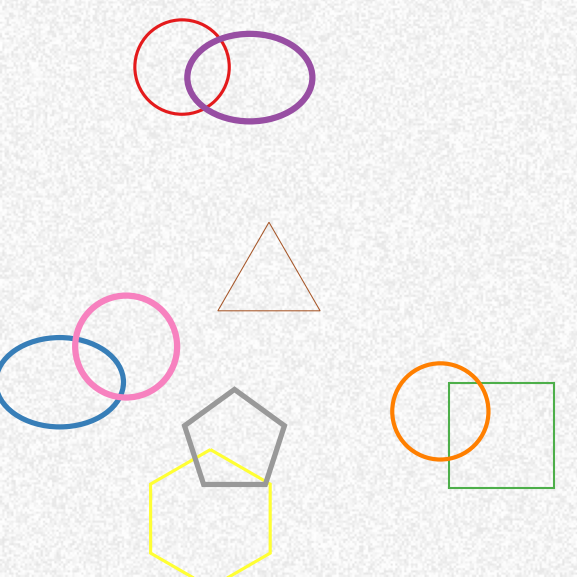[{"shape": "circle", "thickness": 1.5, "radius": 0.41, "center": [0.315, 0.883]}, {"shape": "oval", "thickness": 2.5, "radius": 0.55, "center": [0.103, 0.337]}, {"shape": "square", "thickness": 1, "radius": 0.45, "center": [0.869, 0.244]}, {"shape": "oval", "thickness": 3, "radius": 0.54, "center": [0.433, 0.865]}, {"shape": "circle", "thickness": 2, "radius": 0.42, "center": [0.763, 0.287]}, {"shape": "hexagon", "thickness": 1.5, "radius": 0.6, "center": [0.364, 0.101]}, {"shape": "triangle", "thickness": 0.5, "radius": 0.51, "center": [0.466, 0.512]}, {"shape": "circle", "thickness": 3, "radius": 0.44, "center": [0.218, 0.399]}, {"shape": "pentagon", "thickness": 2.5, "radius": 0.45, "center": [0.406, 0.234]}]